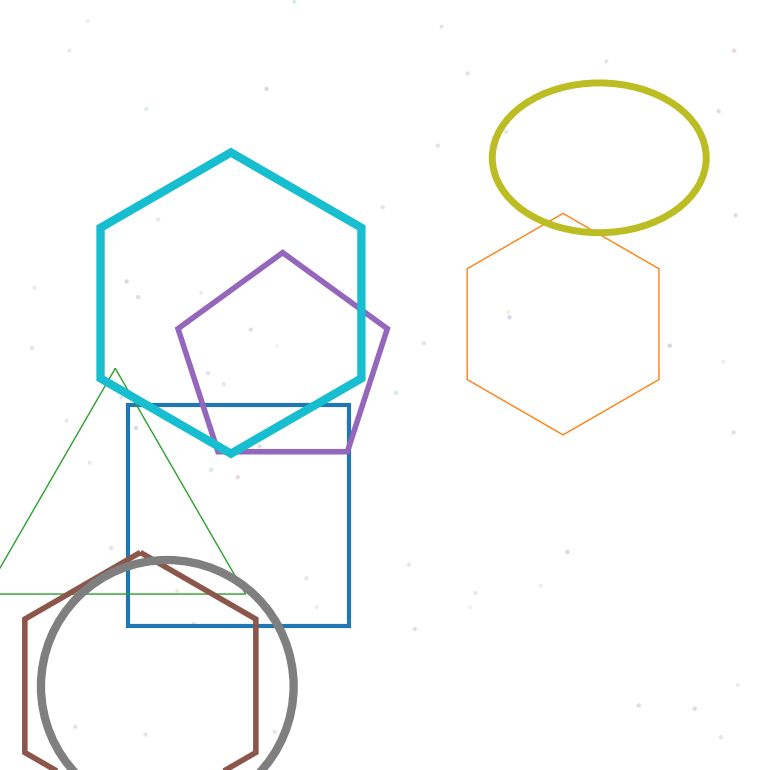[{"shape": "square", "thickness": 1.5, "radius": 0.72, "center": [0.31, 0.331]}, {"shape": "hexagon", "thickness": 0.5, "radius": 0.72, "center": [0.731, 0.579]}, {"shape": "triangle", "thickness": 0.5, "radius": 0.98, "center": [0.15, 0.326]}, {"shape": "pentagon", "thickness": 2, "radius": 0.71, "center": [0.367, 0.529]}, {"shape": "hexagon", "thickness": 2, "radius": 0.87, "center": [0.182, 0.109]}, {"shape": "circle", "thickness": 3, "radius": 0.82, "center": [0.217, 0.109]}, {"shape": "oval", "thickness": 2.5, "radius": 0.69, "center": [0.778, 0.795]}, {"shape": "hexagon", "thickness": 3, "radius": 0.98, "center": [0.3, 0.606]}]